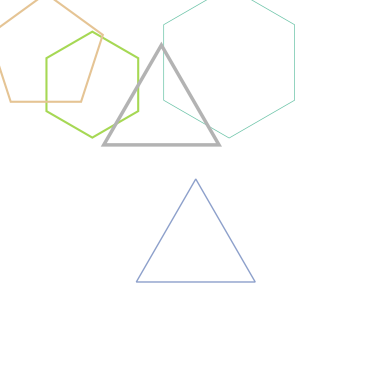[{"shape": "hexagon", "thickness": 0.5, "radius": 0.98, "center": [0.595, 0.838]}, {"shape": "triangle", "thickness": 1, "radius": 0.89, "center": [0.508, 0.357]}, {"shape": "hexagon", "thickness": 1.5, "radius": 0.69, "center": [0.24, 0.78]}, {"shape": "pentagon", "thickness": 1.5, "radius": 0.78, "center": [0.119, 0.861]}, {"shape": "triangle", "thickness": 2.5, "radius": 0.86, "center": [0.419, 0.71]}]